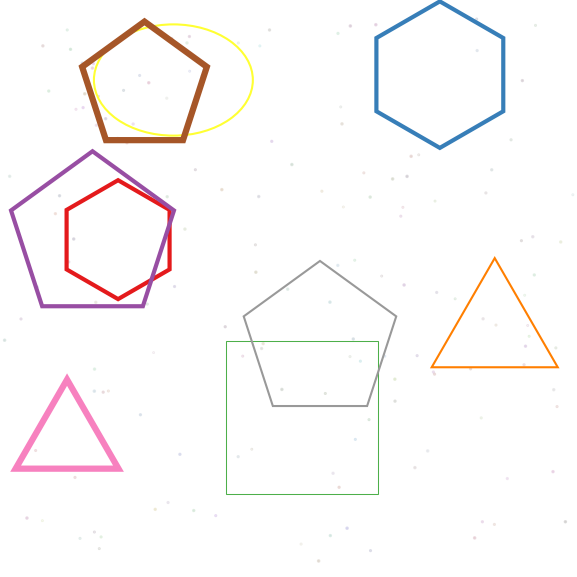[{"shape": "hexagon", "thickness": 2, "radius": 0.51, "center": [0.204, 0.584]}, {"shape": "hexagon", "thickness": 2, "radius": 0.63, "center": [0.762, 0.87]}, {"shape": "square", "thickness": 0.5, "radius": 0.66, "center": [0.523, 0.276]}, {"shape": "pentagon", "thickness": 2, "radius": 0.74, "center": [0.16, 0.589]}, {"shape": "triangle", "thickness": 1, "radius": 0.63, "center": [0.857, 0.426]}, {"shape": "oval", "thickness": 1, "radius": 0.69, "center": [0.3, 0.861]}, {"shape": "pentagon", "thickness": 3, "radius": 0.57, "center": [0.25, 0.848]}, {"shape": "triangle", "thickness": 3, "radius": 0.51, "center": [0.116, 0.239]}, {"shape": "pentagon", "thickness": 1, "radius": 0.69, "center": [0.554, 0.408]}]